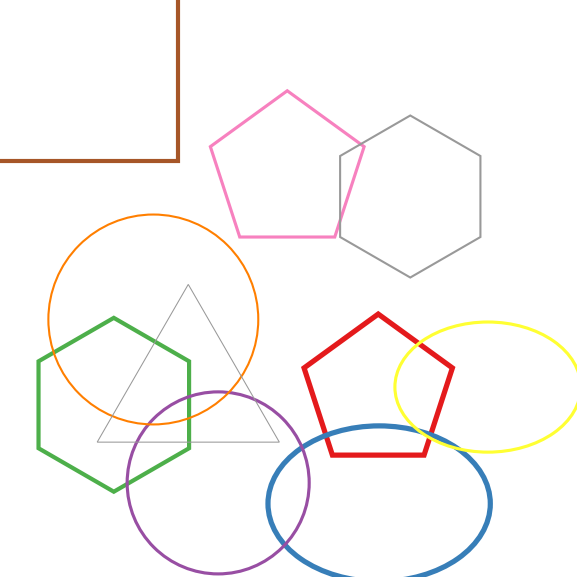[{"shape": "pentagon", "thickness": 2.5, "radius": 0.68, "center": [0.655, 0.32]}, {"shape": "oval", "thickness": 2.5, "radius": 0.96, "center": [0.657, 0.127]}, {"shape": "hexagon", "thickness": 2, "radius": 0.75, "center": [0.197, 0.298]}, {"shape": "circle", "thickness": 1.5, "radius": 0.79, "center": [0.378, 0.163]}, {"shape": "circle", "thickness": 1, "radius": 0.91, "center": [0.265, 0.446]}, {"shape": "oval", "thickness": 1.5, "radius": 0.8, "center": [0.845, 0.329]}, {"shape": "square", "thickness": 2, "radius": 0.79, "center": [0.15, 0.878]}, {"shape": "pentagon", "thickness": 1.5, "radius": 0.7, "center": [0.497, 0.702]}, {"shape": "triangle", "thickness": 0.5, "radius": 0.91, "center": [0.326, 0.325]}, {"shape": "hexagon", "thickness": 1, "radius": 0.7, "center": [0.71, 0.659]}]